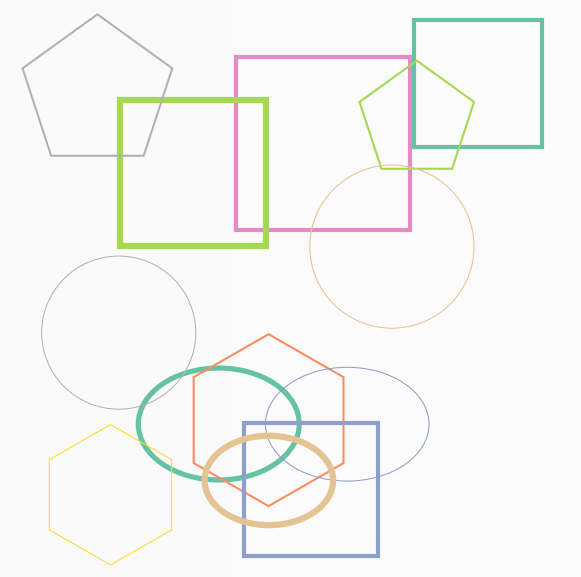[{"shape": "oval", "thickness": 2.5, "radius": 0.69, "center": [0.376, 0.265]}, {"shape": "square", "thickness": 2, "radius": 0.55, "center": [0.823, 0.855]}, {"shape": "hexagon", "thickness": 1, "radius": 0.74, "center": [0.462, 0.272]}, {"shape": "square", "thickness": 2, "radius": 0.58, "center": [0.535, 0.152]}, {"shape": "oval", "thickness": 0.5, "radius": 0.7, "center": [0.597, 0.265]}, {"shape": "square", "thickness": 2, "radius": 0.75, "center": [0.555, 0.751]}, {"shape": "pentagon", "thickness": 1, "radius": 0.52, "center": [0.717, 0.791]}, {"shape": "square", "thickness": 3, "radius": 0.63, "center": [0.332, 0.7]}, {"shape": "hexagon", "thickness": 0.5, "radius": 0.61, "center": [0.19, 0.142]}, {"shape": "oval", "thickness": 3, "radius": 0.55, "center": [0.463, 0.167]}, {"shape": "circle", "thickness": 0.5, "radius": 0.71, "center": [0.674, 0.572]}, {"shape": "pentagon", "thickness": 1, "radius": 0.68, "center": [0.168, 0.839]}, {"shape": "circle", "thickness": 0.5, "radius": 0.66, "center": [0.204, 0.423]}]